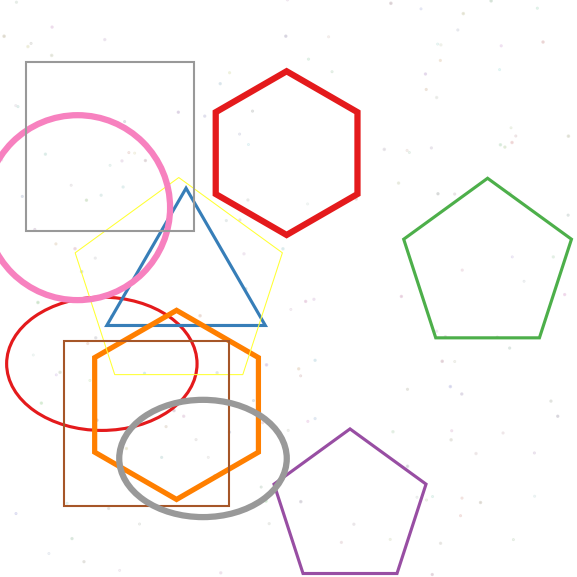[{"shape": "hexagon", "thickness": 3, "radius": 0.71, "center": [0.496, 0.734]}, {"shape": "oval", "thickness": 1.5, "radius": 0.82, "center": [0.176, 0.369]}, {"shape": "triangle", "thickness": 1.5, "radius": 0.79, "center": [0.322, 0.515]}, {"shape": "pentagon", "thickness": 1.5, "radius": 0.76, "center": [0.844, 0.538]}, {"shape": "pentagon", "thickness": 1.5, "radius": 0.69, "center": [0.606, 0.118]}, {"shape": "hexagon", "thickness": 2.5, "radius": 0.82, "center": [0.306, 0.298]}, {"shape": "pentagon", "thickness": 0.5, "radius": 0.94, "center": [0.31, 0.503]}, {"shape": "square", "thickness": 1, "radius": 0.71, "center": [0.253, 0.266]}, {"shape": "circle", "thickness": 3, "radius": 0.8, "center": [0.134, 0.64]}, {"shape": "oval", "thickness": 3, "radius": 0.73, "center": [0.352, 0.205]}, {"shape": "square", "thickness": 1, "radius": 0.73, "center": [0.191, 0.746]}]